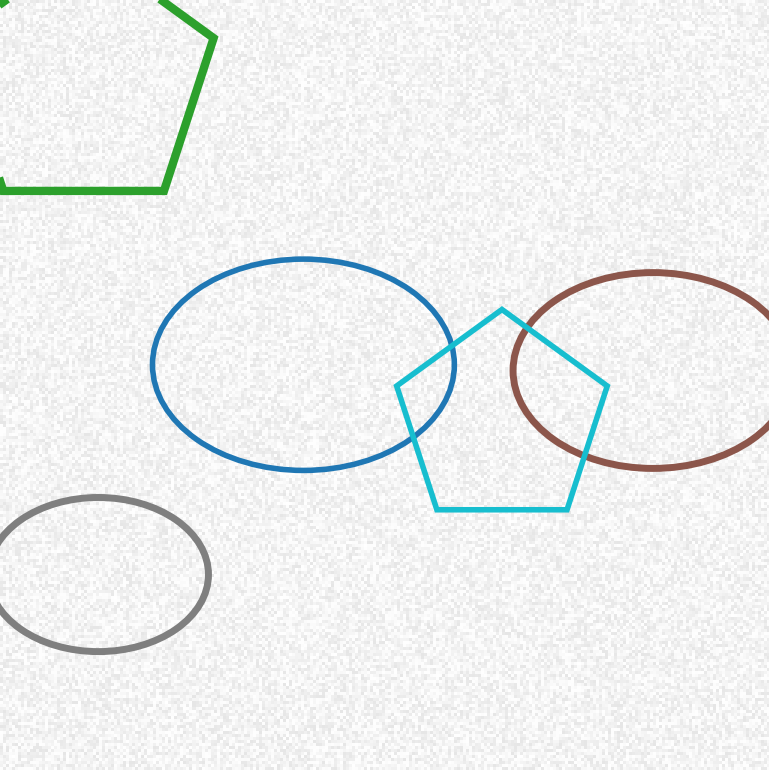[{"shape": "oval", "thickness": 2, "radius": 0.98, "center": [0.394, 0.526]}, {"shape": "pentagon", "thickness": 3, "radius": 0.89, "center": [0.109, 0.896]}, {"shape": "oval", "thickness": 2.5, "radius": 0.91, "center": [0.848, 0.519]}, {"shape": "oval", "thickness": 2.5, "radius": 0.71, "center": [0.128, 0.254]}, {"shape": "pentagon", "thickness": 2, "radius": 0.72, "center": [0.652, 0.454]}]